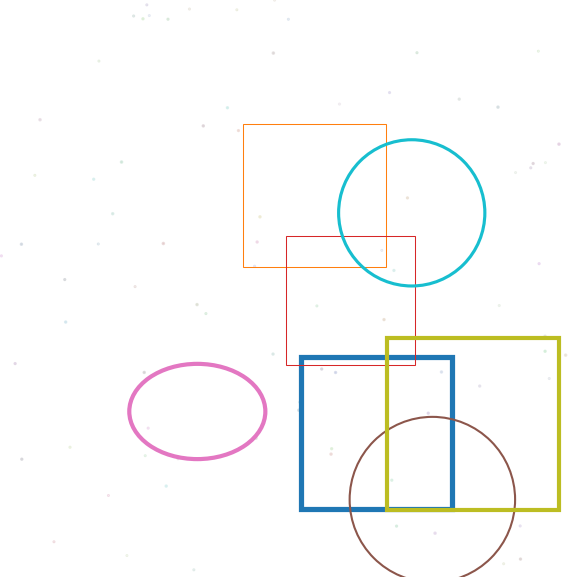[{"shape": "square", "thickness": 2.5, "radius": 0.66, "center": [0.652, 0.249]}, {"shape": "square", "thickness": 0.5, "radius": 0.62, "center": [0.544, 0.66]}, {"shape": "square", "thickness": 0.5, "radius": 0.56, "center": [0.607, 0.479]}, {"shape": "circle", "thickness": 1, "radius": 0.72, "center": [0.749, 0.134]}, {"shape": "oval", "thickness": 2, "radius": 0.59, "center": [0.342, 0.287]}, {"shape": "square", "thickness": 2, "radius": 0.75, "center": [0.819, 0.264]}, {"shape": "circle", "thickness": 1.5, "radius": 0.63, "center": [0.713, 0.631]}]